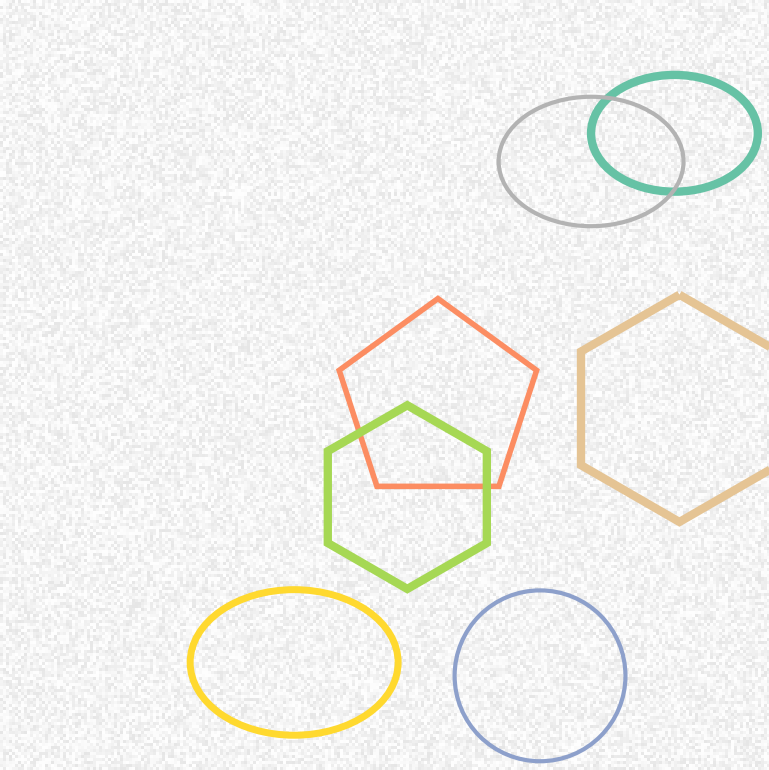[{"shape": "oval", "thickness": 3, "radius": 0.54, "center": [0.876, 0.827]}, {"shape": "pentagon", "thickness": 2, "radius": 0.67, "center": [0.569, 0.477]}, {"shape": "circle", "thickness": 1.5, "radius": 0.55, "center": [0.701, 0.122]}, {"shape": "hexagon", "thickness": 3, "radius": 0.6, "center": [0.529, 0.354]}, {"shape": "oval", "thickness": 2.5, "radius": 0.68, "center": [0.382, 0.14]}, {"shape": "hexagon", "thickness": 3, "radius": 0.74, "center": [0.882, 0.47]}, {"shape": "oval", "thickness": 1.5, "radius": 0.6, "center": [0.768, 0.79]}]